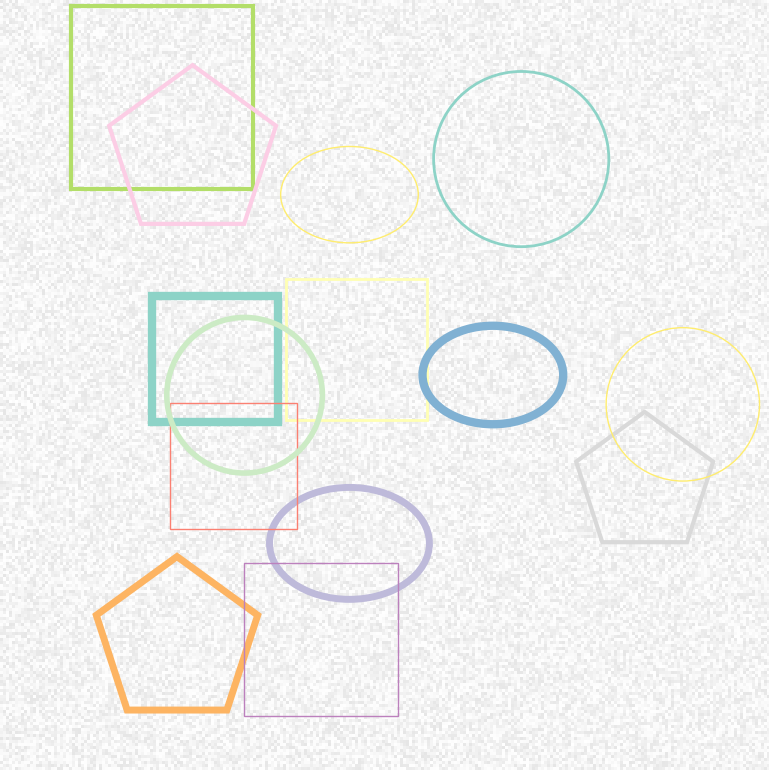[{"shape": "square", "thickness": 3, "radius": 0.41, "center": [0.28, 0.534]}, {"shape": "circle", "thickness": 1, "radius": 0.57, "center": [0.677, 0.793]}, {"shape": "square", "thickness": 1, "radius": 0.46, "center": [0.463, 0.546]}, {"shape": "oval", "thickness": 2.5, "radius": 0.52, "center": [0.454, 0.294]}, {"shape": "square", "thickness": 0.5, "radius": 0.41, "center": [0.303, 0.395]}, {"shape": "oval", "thickness": 3, "radius": 0.46, "center": [0.64, 0.513]}, {"shape": "pentagon", "thickness": 2.5, "radius": 0.55, "center": [0.23, 0.167]}, {"shape": "square", "thickness": 1.5, "radius": 0.59, "center": [0.211, 0.873]}, {"shape": "pentagon", "thickness": 1.5, "radius": 0.57, "center": [0.25, 0.801]}, {"shape": "pentagon", "thickness": 1.5, "radius": 0.47, "center": [0.837, 0.372]}, {"shape": "square", "thickness": 0.5, "radius": 0.5, "center": [0.417, 0.17]}, {"shape": "circle", "thickness": 2, "radius": 0.51, "center": [0.318, 0.487]}, {"shape": "circle", "thickness": 0.5, "radius": 0.5, "center": [0.887, 0.475]}, {"shape": "oval", "thickness": 0.5, "radius": 0.45, "center": [0.454, 0.747]}]